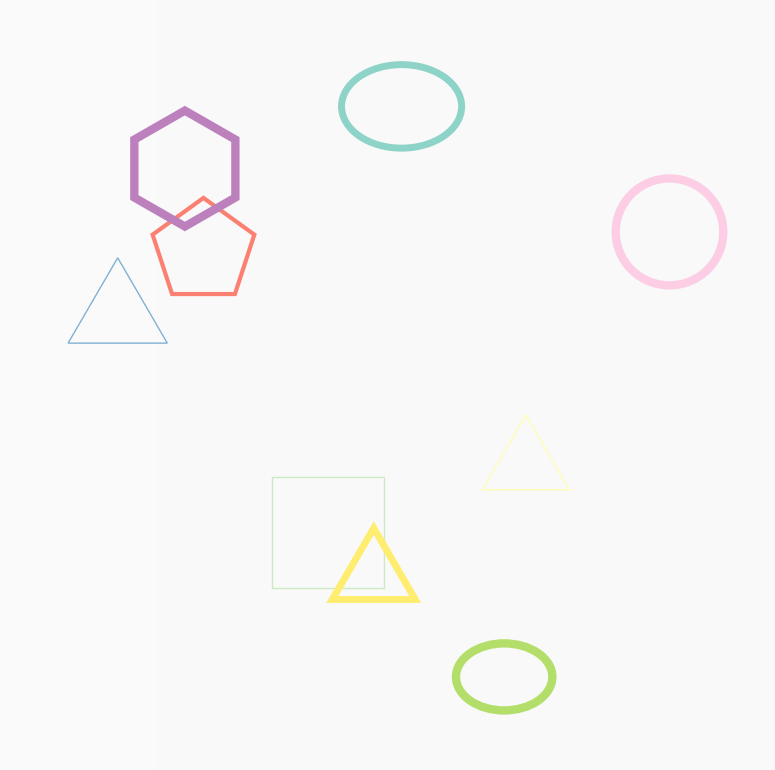[{"shape": "oval", "thickness": 2.5, "radius": 0.39, "center": [0.518, 0.862]}, {"shape": "triangle", "thickness": 0.5, "radius": 0.32, "center": [0.679, 0.396]}, {"shape": "pentagon", "thickness": 1.5, "radius": 0.35, "center": [0.263, 0.674]}, {"shape": "triangle", "thickness": 0.5, "radius": 0.37, "center": [0.152, 0.591]}, {"shape": "oval", "thickness": 3, "radius": 0.31, "center": [0.651, 0.121]}, {"shape": "circle", "thickness": 3, "radius": 0.35, "center": [0.864, 0.699]}, {"shape": "hexagon", "thickness": 3, "radius": 0.38, "center": [0.239, 0.781]}, {"shape": "square", "thickness": 0.5, "radius": 0.36, "center": [0.423, 0.308]}, {"shape": "triangle", "thickness": 2.5, "radius": 0.31, "center": [0.482, 0.252]}]